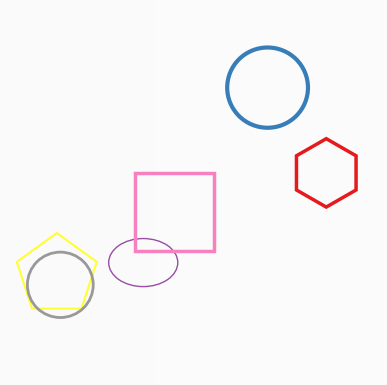[{"shape": "hexagon", "thickness": 2.5, "radius": 0.44, "center": [0.842, 0.551]}, {"shape": "circle", "thickness": 3, "radius": 0.52, "center": [0.691, 0.772]}, {"shape": "oval", "thickness": 1, "radius": 0.45, "center": [0.37, 0.318]}, {"shape": "pentagon", "thickness": 1.5, "radius": 0.54, "center": [0.147, 0.286]}, {"shape": "square", "thickness": 2.5, "radius": 0.51, "center": [0.45, 0.449]}, {"shape": "circle", "thickness": 2, "radius": 0.42, "center": [0.156, 0.26]}]